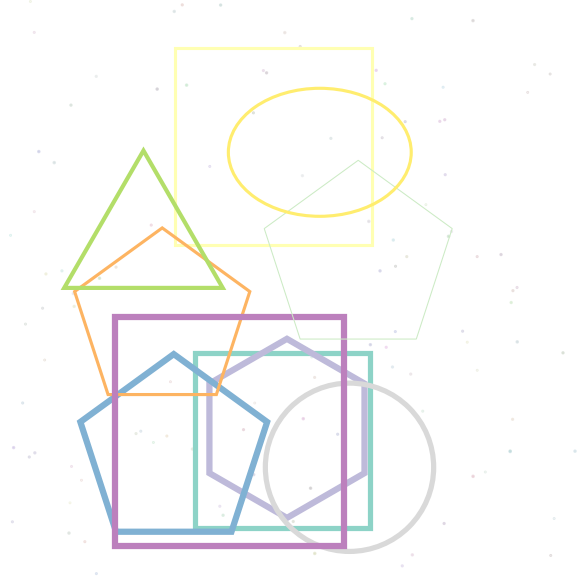[{"shape": "square", "thickness": 2.5, "radius": 0.76, "center": [0.489, 0.237]}, {"shape": "square", "thickness": 1.5, "radius": 0.85, "center": [0.473, 0.746]}, {"shape": "hexagon", "thickness": 3, "radius": 0.78, "center": [0.497, 0.257]}, {"shape": "pentagon", "thickness": 3, "radius": 0.85, "center": [0.301, 0.216]}, {"shape": "pentagon", "thickness": 1.5, "radius": 0.8, "center": [0.281, 0.445]}, {"shape": "triangle", "thickness": 2, "radius": 0.79, "center": [0.248, 0.58]}, {"shape": "circle", "thickness": 2.5, "radius": 0.73, "center": [0.605, 0.19]}, {"shape": "square", "thickness": 3, "radius": 0.99, "center": [0.398, 0.252]}, {"shape": "pentagon", "thickness": 0.5, "radius": 0.86, "center": [0.62, 0.55]}, {"shape": "oval", "thickness": 1.5, "radius": 0.79, "center": [0.554, 0.735]}]